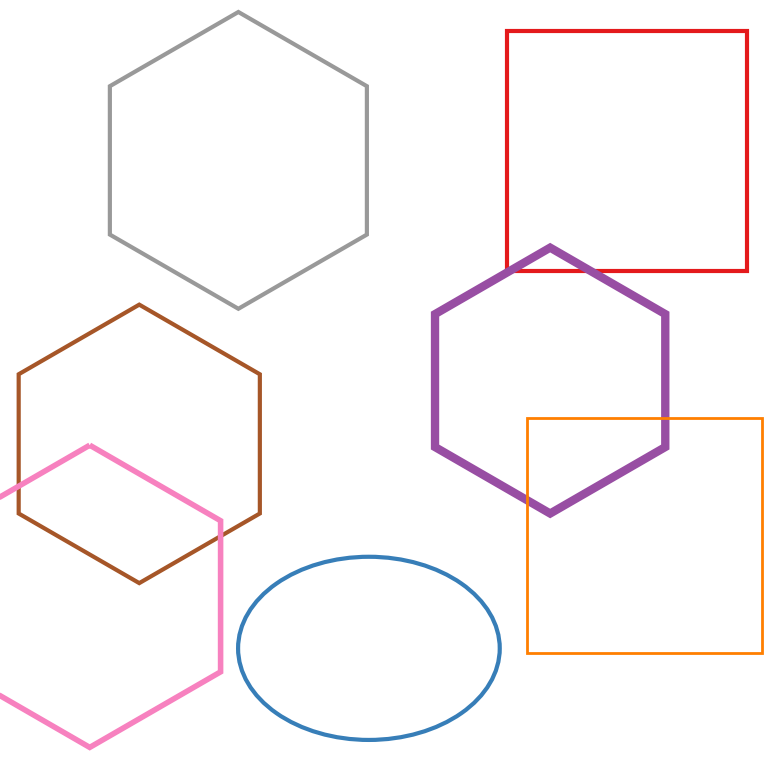[{"shape": "square", "thickness": 1.5, "radius": 0.78, "center": [0.814, 0.804]}, {"shape": "oval", "thickness": 1.5, "radius": 0.85, "center": [0.479, 0.158]}, {"shape": "hexagon", "thickness": 3, "radius": 0.86, "center": [0.714, 0.506]}, {"shape": "square", "thickness": 1, "radius": 0.76, "center": [0.837, 0.305]}, {"shape": "hexagon", "thickness": 1.5, "radius": 0.9, "center": [0.181, 0.424]}, {"shape": "hexagon", "thickness": 2, "radius": 0.98, "center": [0.117, 0.226]}, {"shape": "hexagon", "thickness": 1.5, "radius": 0.96, "center": [0.31, 0.792]}]